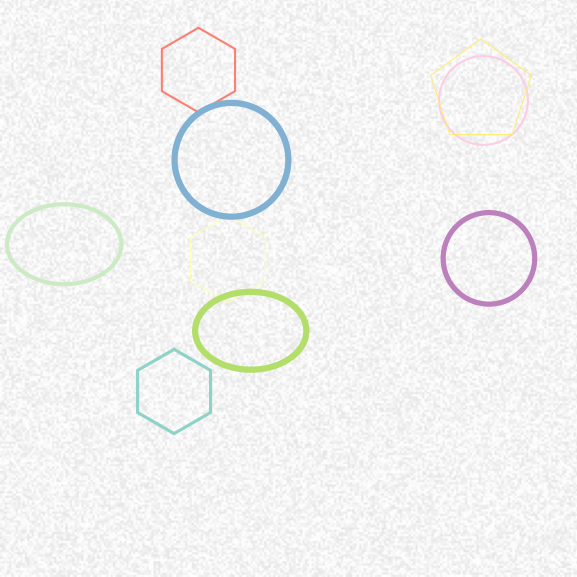[{"shape": "hexagon", "thickness": 1.5, "radius": 0.36, "center": [0.301, 0.321]}, {"shape": "hexagon", "thickness": 0.5, "radius": 0.38, "center": [0.395, 0.55]}, {"shape": "hexagon", "thickness": 1, "radius": 0.37, "center": [0.344, 0.878]}, {"shape": "circle", "thickness": 3, "radius": 0.49, "center": [0.401, 0.722]}, {"shape": "oval", "thickness": 3, "radius": 0.48, "center": [0.434, 0.426]}, {"shape": "circle", "thickness": 1, "radius": 0.38, "center": [0.837, 0.825]}, {"shape": "circle", "thickness": 2.5, "radius": 0.4, "center": [0.847, 0.552]}, {"shape": "oval", "thickness": 2, "radius": 0.49, "center": [0.111, 0.576]}, {"shape": "pentagon", "thickness": 0.5, "radius": 0.46, "center": [0.833, 0.84]}]